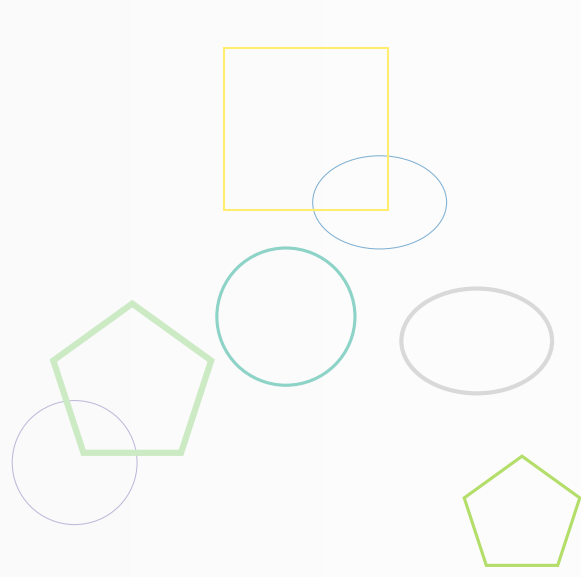[{"shape": "circle", "thickness": 1.5, "radius": 0.59, "center": [0.492, 0.451]}, {"shape": "circle", "thickness": 0.5, "radius": 0.54, "center": [0.128, 0.198]}, {"shape": "oval", "thickness": 0.5, "radius": 0.58, "center": [0.653, 0.649]}, {"shape": "pentagon", "thickness": 1.5, "radius": 0.52, "center": [0.898, 0.105]}, {"shape": "oval", "thickness": 2, "radius": 0.65, "center": [0.82, 0.409]}, {"shape": "pentagon", "thickness": 3, "radius": 0.71, "center": [0.228, 0.331]}, {"shape": "square", "thickness": 1, "radius": 0.7, "center": [0.527, 0.776]}]